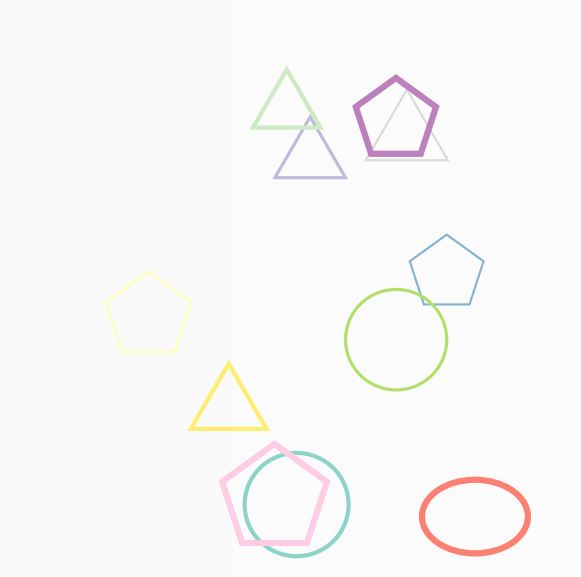[{"shape": "circle", "thickness": 2, "radius": 0.45, "center": [0.51, 0.125]}, {"shape": "pentagon", "thickness": 1, "radius": 0.38, "center": [0.256, 0.452]}, {"shape": "triangle", "thickness": 1.5, "radius": 0.35, "center": [0.534, 0.727]}, {"shape": "oval", "thickness": 3, "radius": 0.46, "center": [0.817, 0.105]}, {"shape": "pentagon", "thickness": 1, "radius": 0.33, "center": [0.768, 0.526]}, {"shape": "circle", "thickness": 1.5, "radius": 0.44, "center": [0.682, 0.411]}, {"shape": "pentagon", "thickness": 3, "radius": 0.47, "center": [0.472, 0.136]}, {"shape": "triangle", "thickness": 1, "radius": 0.41, "center": [0.7, 0.762]}, {"shape": "pentagon", "thickness": 3, "radius": 0.36, "center": [0.681, 0.792]}, {"shape": "triangle", "thickness": 2, "radius": 0.34, "center": [0.493, 0.812]}, {"shape": "triangle", "thickness": 2, "radius": 0.38, "center": [0.393, 0.294]}]